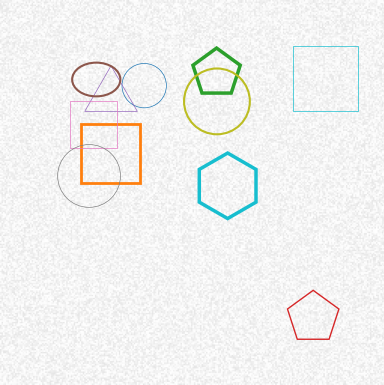[{"shape": "circle", "thickness": 0.5, "radius": 0.29, "center": [0.375, 0.778]}, {"shape": "square", "thickness": 2, "radius": 0.38, "center": [0.287, 0.602]}, {"shape": "pentagon", "thickness": 2.5, "radius": 0.32, "center": [0.563, 0.811]}, {"shape": "pentagon", "thickness": 1, "radius": 0.35, "center": [0.813, 0.176]}, {"shape": "triangle", "thickness": 0.5, "radius": 0.39, "center": [0.288, 0.75]}, {"shape": "oval", "thickness": 1.5, "radius": 0.31, "center": [0.25, 0.794]}, {"shape": "square", "thickness": 0.5, "radius": 0.3, "center": [0.242, 0.677]}, {"shape": "circle", "thickness": 0.5, "radius": 0.41, "center": [0.231, 0.543]}, {"shape": "circle", "thickness": 1.5, "radius": 0.43, "center": [0.564, 0.737]}, {"shape": "square", "thickness": 0.5, "radius": 0.42, "center": [0.846, 0.797]}, {"shape": "hexagon", "thickness": 2.5, "radius": 0.43, "center": [0.591, 0.517]}]